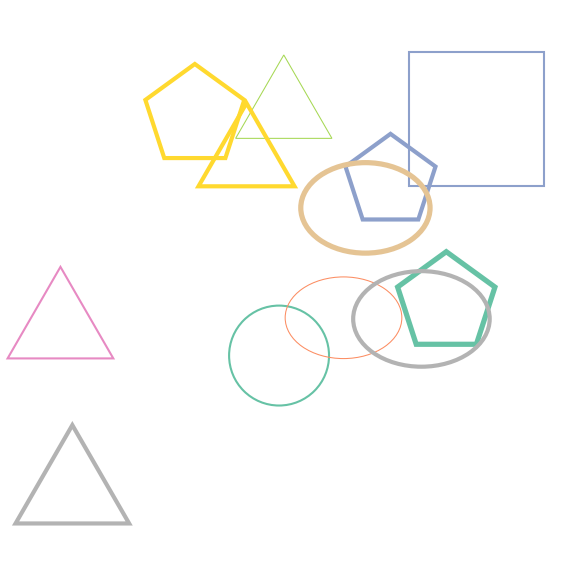[{"shape": "pentagon", "thickness": 2.5, "radius": 0.44, "center": [0.773, 0.475]}, {"shape": "circle", "thickness": 1, "radius": 0.43, "center": [0.483, 0.383]}, {"shape": "oval", "thickness": 0.5, "radius": 0.51, "center": [0.595, 0.449]}, {"shape": "pentagon", "thickness": 2, "radius": 0.41, "center": [0.676, 0.685]}, {"shape": "square", "thickness": 1, "radius": 0.58, "center": [0.825, 0.793]}, {"shape": "triangle", "thickness": 1, "radius": 0.53, "center": [0.105, 0.431]}, {"shape": "triangle", "thickness": 0.5, "radius": 0.48, "center": [0.491, 0.808]}, {"shape": "pentagon", "thickness": 2, "radius": 0.45, "center": [0.337, 0.798]}, {"shape": "triangle", "thickness": 2, "radius": 0.48, "center": [0.427, 0.725]}, {"shape": "oval", "thickness": 2.5, "radius": 0.56, "center": [0.633, 0.639]}, {"shape": "triangle", "thickness": 2, "radius": 0.57, "center": [0.125, 0.149]}, {"shape": "oval", "thickness": 2, "radius": 0.59, "center": [0.73, 0.447]}]